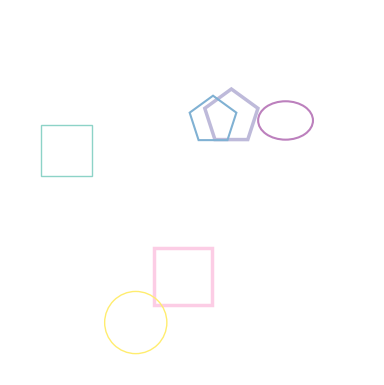[{"shape": "square", "thickness": 1, "radius": 0.33, "center": [0.174, 0.61]}, {"shape": "pentagon", "thickness": 2.5, "radius": 0.36, "center": [0.601, 0.696]}, {"shape": "pentagon", "thickness": 1.5, "radius": 0.32, "center": [0.553, 0.688]}, {"shape": "square", "thickness": 2.5, "radius": 0.37, "center": [0.475, 0.281]}, {"shape": "oval", "thickness": 1.5, "radius": 0.36, "center": [0.742, 0.687]}, {"shape": "circle", "thickness": 1, "radius": 0.4, "center": [0.353, 0.162]}]